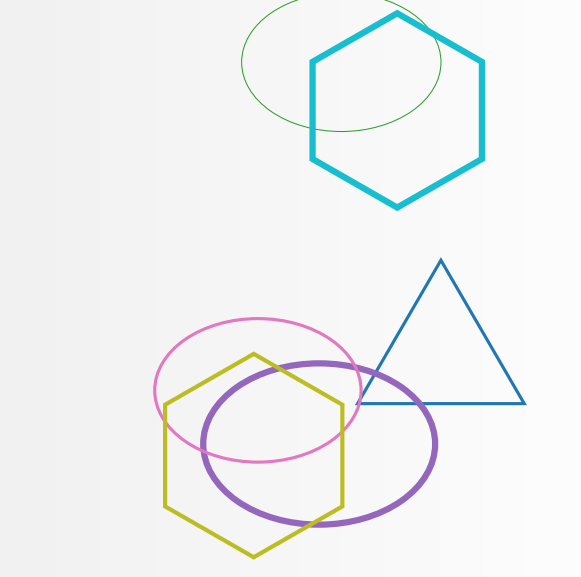[{"shape": "triangle", "thickness": 1.5, "radius": 0.83, "center": [0.759, 0.383]}, {"shape": "oval", "thickness": 0.5, "radius": 0.86, "center": [0.587, 0.891]}, {"shape": "oval", "thickness": 3, "radius": 1.0, "center": [0.549, 0.23]}, {"shape": "oval", "thickness": 1.5, "radius": 0.89, "center": [0.444, 0.323]}, {"shape": "hexagon", "thickness": 2, "radius": 0.88, "center": [0.437, 0.21]}, {"shape": "hexagon", "thickness": 3, "radius": 0.84, "center": [0.683, 0.808]}]